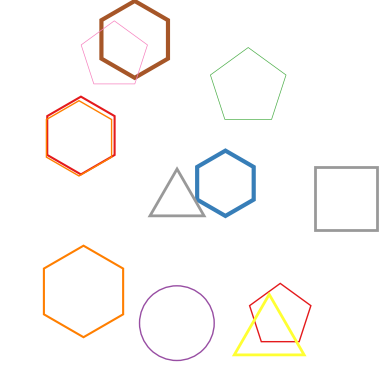[{"shape": "pentagon", "thickness": 1, "radius": 0.42, "center": [0.728, 0.18]}, {"shape": "hexagon", "thickness": 1.5, "radius": 0.5, "center": [0.21, 0.648]}, {"shape": "hexagon", "thickness": 3, "radius": 0.42, "center": [0.586, 0.524]}, {"shape": "pentagon", "thickness": 0.5, "radius": 0.52, "center": [0.645, 0.773]}, {"shape": "circle", "thickness": 1, "radius": 0.48, "center": [0.459, 0.161]}, {"shape": "hexagon", "thickness": 1.5, "radius": 0.59, "center": [0.217, 0.243]}, {"shape": "hexagon", "thickness": 1, "radius": 0.49, "center": [0.205, 0.641]}, {"shape": "triangle", "thickness": 2, "radius": 0.52, "center": [0.699, 0.131]}, {"shape": "hexagon", "thickness": 3, "radius": 0.5, "center": [0.35, 0.898]}, {"shape": "pentagon", "thickness": 0.5, "radius": 0.45, "center": [0.297, 0.855]}, {"shape": "triangle", "thickness": 2, "radius": 0.41, "center": [0.46, 0.48]}, {"shape": "square", "thickness": 2, "radius": 0.41, "center": [0.898, 0.484]}]